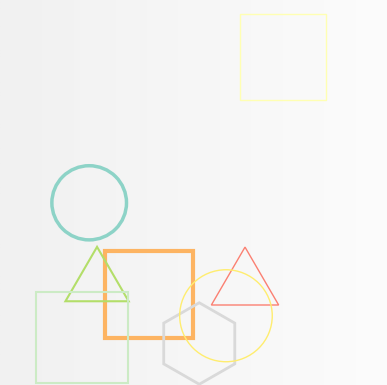[{"shape": "circle", "thickness": 2.5, "radius": 0.48, "center": [0.23, 0.473]}, {"shape": "square", "thickness": 1, "radius": 0.56, "center": [0.73, 0.853]}, {"shape": "triangle", "thickness": 1, "radius": 0.5, "center": [0.632, 0.258]}, {"shape": "square", "thickness": 3, "radius": 0.57, "center": [0.385, 0.235]}, {"shape": "triangle", "thickness": 1.5, "radius": 0.47, "center": [0.25, 0.265]}, {"shape": "hexagon", "thickness": 2, "radius": 0.53, "center": [0.514, 0.108]}, {"shape": "square", "thickness": 1.5, "radius": 0.59, "center": [0.212, 0.122]}, {"shape": "circle", "thickness": 1, "radius": 0.6, "center": [0.583, 0.18]}]